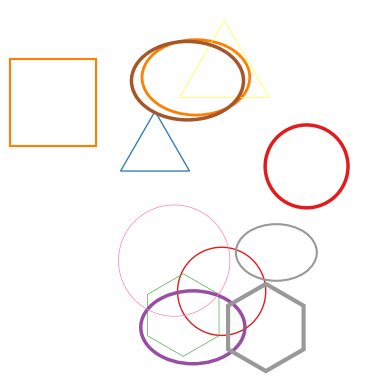[{"shape": "circle", "thickness": 2.5, "radius": 0.54, "center": [0.796, 0.568]}, {"shape": "circle", "thickness": 1, "radius": 0.57, "center": [0.576, 0.243]}, {"shape": "triangle", "thickness": 1, "radius": 0.52, "center": [0.403, 0.607]}, {"shape": "hexagon", "thickness": 0.5, "radius": 0.54, "center": [0.476, 0.182]}, {"shape": "oval", "thickness": 2.5, "radius": 0.68, "center": [0.501, 0.15]}, {"shape": "square", "thickness": 1.5, "radius": 0.56, "center": [0.137, 0.734]}, {"shape": "oval", "thickness": 2, "radius": 0.7, "center": [0.509, 0.799]}, {"shape": "triangle", "thickness": 0.5, "radius": 0.67, "center": [0.583, 0.814]}, {"shape": "oval", "thickness": 2.5, "radius": 0.73, "center": [0.487, 0.79]}, {"shape": "circle", "thickness": 0.5, "radius": 0.72, "center": [0.452, 0.323]}, {"shape": "oval", "thickness": 1.5, "radius": 0.53, "center": [0.718, 0.344]}, {"shape": "hexagon", "thickness": 3, "radius": 0.57, "center": [0.691, 0.149]}]